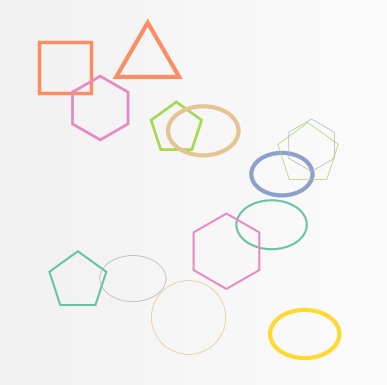[{"shape": "pentagon", "thickness": 1.5, "radius": 0.39, "center": [0.201, 0.27]}, {"shape": "oval", "thickness": 1.5, "radius": 0.45, "center": [0.701, 0.416]}, {"shape": "square", "thickness": 2.5, "radius": 0.34, "center": [0.167, 0.825]}, {"shape": "triangle", "thickness": 3, "radius": 0.47, "center": [0.381, 0.847]}, {"shape": "oval", "thickness": 3, "radius": 0.39, "center": [0.728, 0.548]}, {"shape": "hexagon", "thickness": 1.5, "radius": 0.49, "center": [0.584, 0.347]}, {"shape": "hexagon", "thickness": 2, "radius": 0.41, "center": [0.259, 0.719]}, {"shape": "pentagon", "thickness": 2, "radius": 0.34, "center": [0.455, 0.667]}, {"shape": "pentagon", "thickness": 0.5, "radius": 0.41, "center": [0.795, 0.6]}, {"shape": "oval", "thickness": 3, "radius": 0.45, "center": [0.786, 0.133]}, {"shape": "circle", "thickness": 0.5, "radius": 0.48, "center": [0.487, 0.175]}, {"shape": "oval", "thickness": 3, "radius": 0.46, "center": [0.525, 0.66]}, {"shape": "hexagon", "thickness": 0.5, "radius": 0.34, "center": [0.804, 0.623]}, {"shape": "oval", "thickness": 0.5, "radius": 0.43, "center": [0.343, 0.276]}]